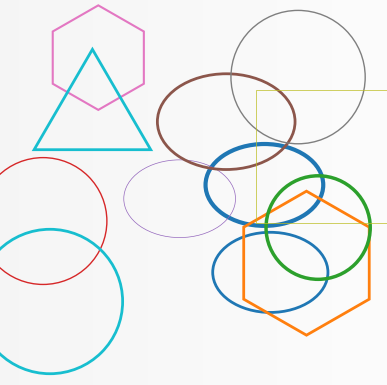[{"shape": "oval", "thickness": 3, "radius": 0.76, "center": [0.682, 0.52]}, {"shape": "oval", "thickness": 2, "radius": 0.74, "center": [0.698, 0.293]}, {"shape": "hexagon", "thickness": 2, "radius": 0.94, "center": [0.791, 0.316]}, {"shape": "circle", "thickness": 2.5, "radius": 0.67, "center": [0.821, 0.409]}, {"shape": "circle", "thickness": 1, "radius": 0.82, "center": [0.111, 0.426]}, {"shape": "oval", "thickness": 0.5, "radius": 0.72, "center": [0.464, 0.484]}, {"shape": "oval", "thickness": 2, "radius": 0.89, "center": [0.584, 0.684]}, {"shape": "hexagon", "thickness": 1.5, "radius": 0.68, "center": [0.254, 0.85]}, {"shape": "circle", "thickness": 1, "radius": 0.87, "center": [0.769, 0.8]}, {"shape": "square", "thickness": 0.5, "radius": 0.86, "center": [0.834, 0.595]}, {"shape": "triangle", "thickness": 2, "radius": 0.87, "center": [0.239, 0.698]}, {"shape": "circle", "thickness": 2, "radius": 0.94, "center": [0.129, 0.217]}]